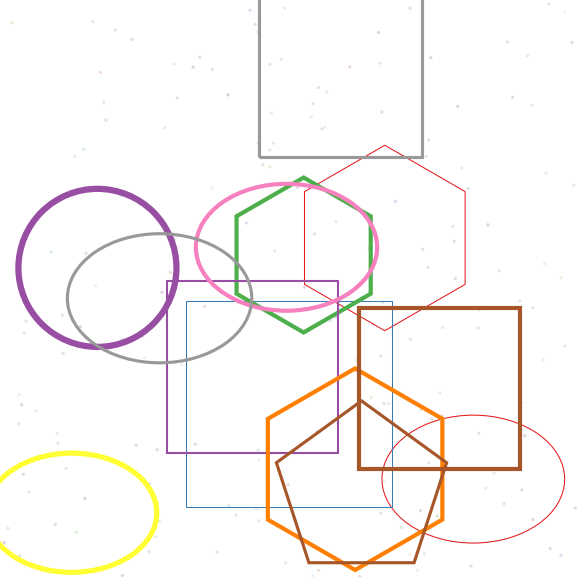[{"shape": "oval", "thickness": 0.5, "radius": 0.79, "center": [0.82, 0.17]}, {"shape": "hexagon", "thickness": 0.5, "radius": 0.8, "center": [0.666, 0.587]}, {"shape": "square", "thickness": 0.5, "radius": 0.89, "center": [0.501, 0.3]}, {"shape": "hexagon", "thickness": 2, "radius": 0.67, "center": [0.526, 0.558]}, {"shape": "circle", "thickness": 3, "radius": 0.68, "center": [0.169, 0.535]}, {"shape": "square", "thickness": 1, "radius": 0.74, "center": [0.437, 0.363]}, {"shape": "hexagon", "thickness": 2, "radius": 0.87, "center": [0.615, 0.187]}, {"shape": "oval", "thickness": 2.5, "radius": 0.74, "center": [0.124, 0.111]}, {"shape": "pentagon", "thickness": 1.5, "radius": 0.77, "center": [0.626, 0.15]}, {"shape": "square", "thickness": 2, "radius": 0.7, "center": [0.76, 0.327]}, {"shape": "oval", "thickness": 2, "radius": 0.78, "center": [0.496, 0.571]}, {"shape": "oval", "thickness": 1.5, "radius": 0.8, "center": [0.276, 0.483]}, {"shape": "square", "thickness": 1.5, "radius": 0.71, "center": [0.59, 0.868]}]